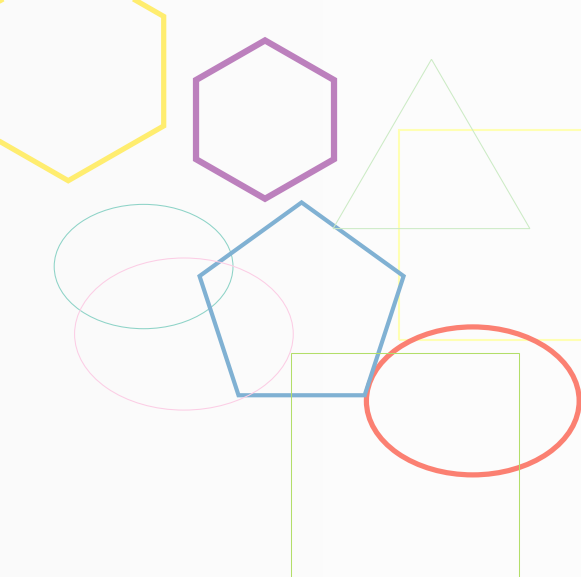[{"shape": "oval", "thickness": 0.5, "radius": 0.77, "center": [0.247, 0.538]}, {"shape": "square", "thickness": 1, "radius": 0.91, "center": [0.869, 0.592]}, {"shape": "oval", "thickness": 2.5, "radius": 0.92, "center": [0.813, 0.305]}, {"shape": "pentagon", "thickness": 2, "radius": 0.92, "center": [0.519, 0.464]}, {"shape": "square", "thickness": 0.5, "radius": 0.98, "center": [0.697, 0.191]}, {"shape": "oval", "thickness": 0.5, "radius": 0.94, "center": [0.316, 0.421]}, {"shape": "hexagon", "thickness": 3, "radius": 0.69, "center": [0.456, 0.792]}, {"shape": "triangle", "thickness": 0.5, "radius": 0.98, "center": [0.742, 0.701]}, {"shape": "hexagon", "thickness": 2.5, "radius": 0.95, "center": [0.117, 0.876]}]